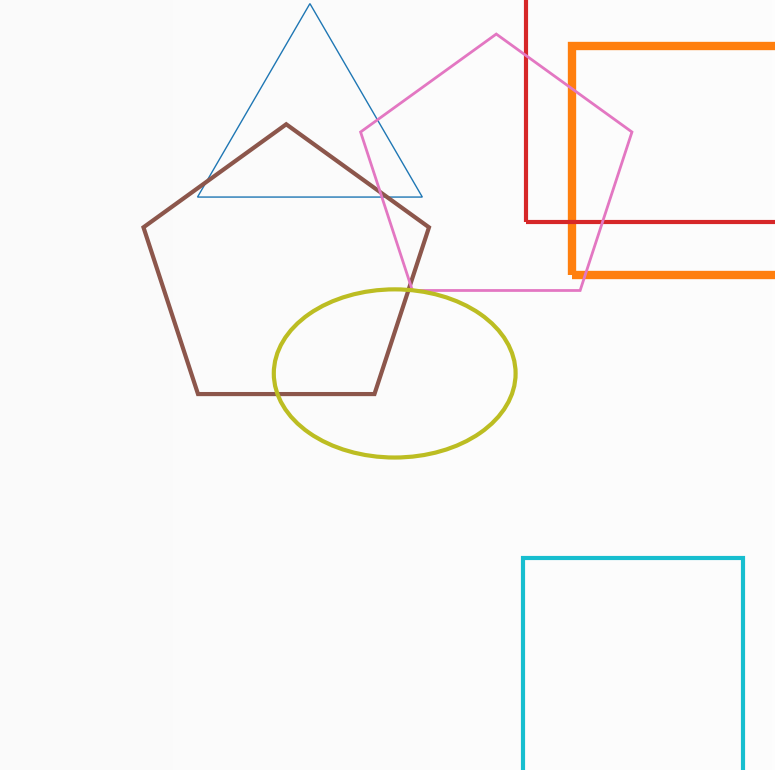[{"shape": "triangle", "thickness": 0.5, "radius": 0.84, "center": [0.4, 0.828]}, {"shape": "square", "thickness": 3, "radius": 0.74, "center": [0.886, 0.792]}, {"shape": "square", "thickness": 1.5, "radius": 0.89, "center": [0.858, 0.89]}, {"shape": "pentagon", "thickness": 1.5, "radius": 0.97, "center": [0.369, 0.645]}, {"shape": "pentagon", "thickness": 1, "radius": 0.92, "center": [0.64, 0.772]}, {"shape": "oval", "thickness": 1.5, "radius": 0.78, "center": [0.509, 0.515]}, {"shape": "square", "thickness": 1.5, "radius": 0.71, "center": [0.817, 0.133]}]